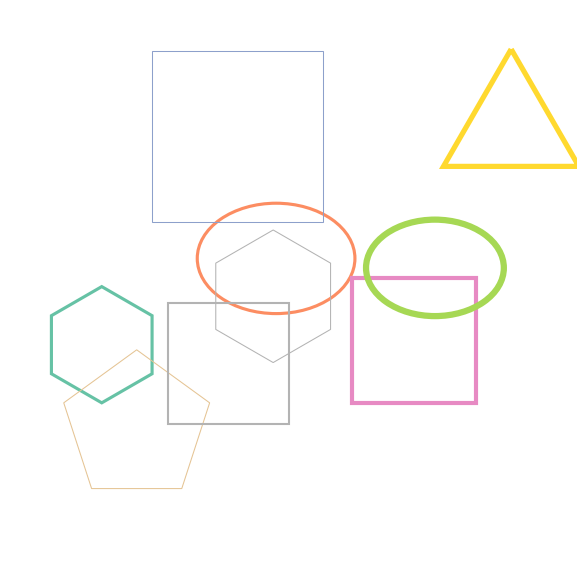[{"shape": "hexagon", "thickness": 1.5, "radius": 0.5, "center": [0.176, 0.402]}, {"shape": "oval", "thickness": 1.5, "radius": 0.68, "center": [0.478, 0.552]}, {"shape": "square", "thickness": 0.5, "radius": 0.74, "center": [0.412, 0.763]}, {"shape": "square", "thickness": 2, "radius": 0.54, "center": [0.717, 0.409]}, {"shape": "oval", "thickness": 3, "radius": 0.6, "center": [0.753, 0.535]}, {"shape": "triangle", "thickness": 2.5, "radius": 0.68, "center": [0.885, 0.779]}, {"shape": "pentagon", "thickness": 0.5, "radius": 0.66, "center": [0.237, 0.261]}, {"shape": "hexagon", "thickness": 0.5, "radius": 0.57, "center": [0.473, 0.486]}, {"shape": "square", "thickness": 1, "radius": 0.52, "center": [0.396, 0.369]}]